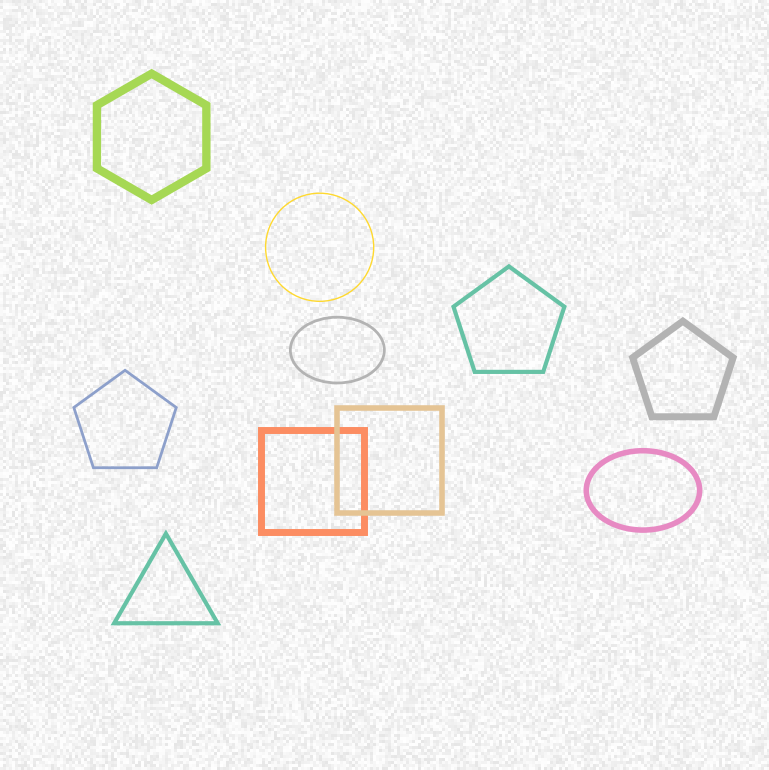[{"shape": "triangle", "thickness": 1.5, "radius": 0.39, "center": [0.215, 0.229]}, {"shape": "pentagon", "thickness": 1.5, "radius": 0.38, "center": [0.661, 0.578]}, {"shape": "square", "thickness": 2.5, "radius": 0.33, "center": [0.406, 0.375]}, {"shape": "pentagon", "thickness": 1, "radius": 0.35, "center": [0.162, 0.449]}, {"shape": "oval", "thickness": 2, "radius": 0.37, "center": [0.835, 0.363]}, {"shape": "hexagon", "thickness": 3, "radius": 0.41, "center": [0.197, 0.822]}, {"shape": "circle", "thickness": 0.5, "radius": 0.35, "center": [0.415, 0.679]}, {"shape": "square", "thickness": 2, "radius": 0.34, "center": [0.505, 0.402]}, {"shape": "pentagon", "thickness": 2.5, "radius": 0.34, "center": [0.887, 0.514]}, {"shape": "oval", "thickness": 1, "radius": 0.31, "center": [0.438, 0.545]}]